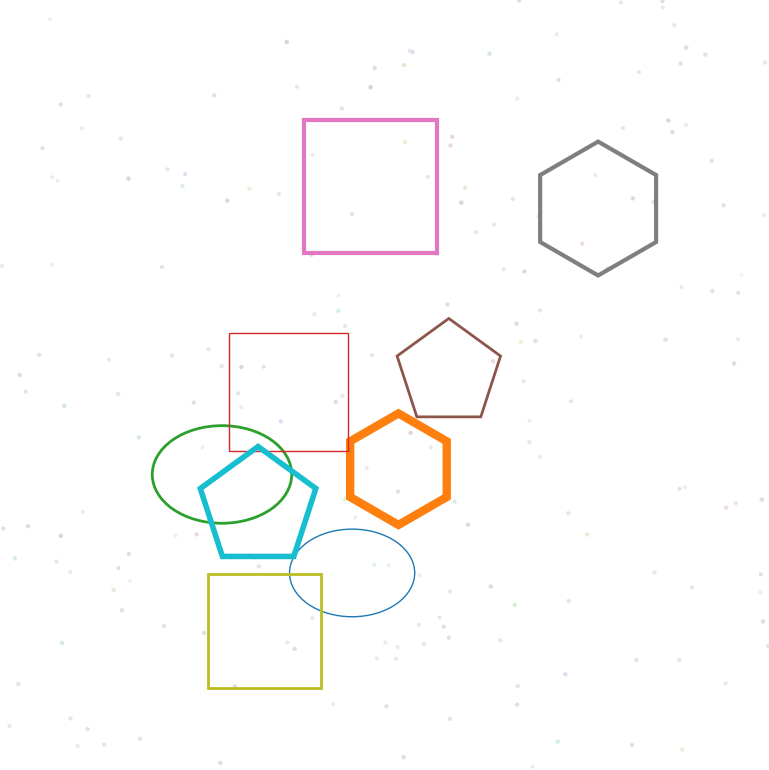[{"shape": "oval", "thickness": 0.5, "radius": 0.41, "center": [0.457, 0.256]}, {"shape": "hexagon", "thickness": 3, "radius": 0.36, "center": [0.517, 0.391]}, {"shape": "oval", "thickness": 1, "radius": 0.45, "center": [0.288, 0.384]}, {"shape": "square", "thickness": 0.5, "radius": 0.38, "center": [0.375, 0.491]}, {"shape": "pentagon", "thickness": 1, "radius": 0.35, "center": [0.583, 0.516]}, {"shape": "square", "thickness": 1.5, "radius": 0.43, "center": [0.481, 0.758]}, {"shape": "hexagon", "thickness": 1.5, "radius": 0.43, "center": [0.777, 0.729]}, {"shape": "square", "thickness": 1, "radius": 0.37, "center": [0.344, 0.181]}, {"shape": "pentagon", "thickness": 2, "radius": 0.39, "center": [0.335, 0.341]}]